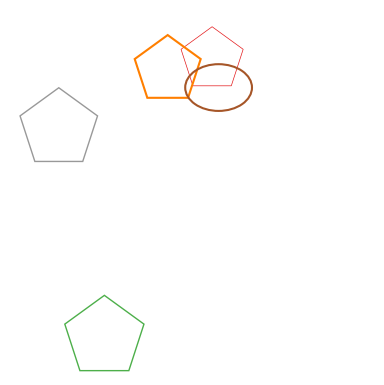[{"shape": "pentagon", "thickness": 0.5, "radius": 0.42, "center": [0.551, 0.846]}, {"shape": "pentagon", "thickness": 1, "radius": 0.54, "center": [0.271, 0.125]}, {"shape": "pentagon", "thickness": 1.5, "radius": 0.45, "center": [0.436, 0.819]}, {"shape": "oval", "thickness": 1.5, "radius": 0.43, "center": [0.568, 0.773]}, {"shape": "pentagon", "thickness": 1, "radius": 0.53, "center": [0.153, 0.666]}]